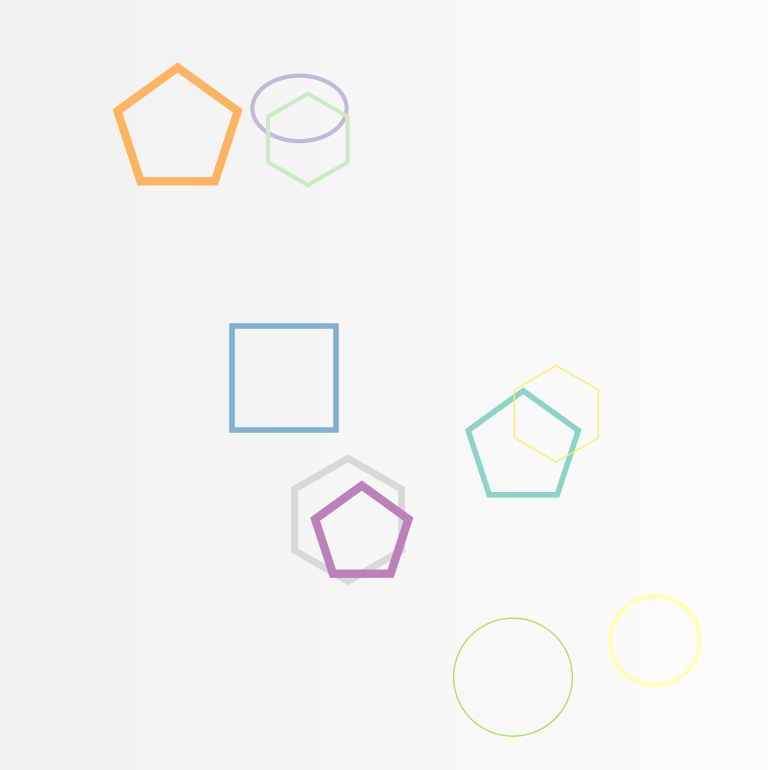[{"shape": "pentagon", "thickness": 2, "radius": 0.37, "center": [0.675, 0.418]}, {"shape": "circle", "thickness": 1.5, "radius": 0.29, "center": [0.845, 0.168]}, {"shape": "oval", "thickness": 1.5, "radius": 0.3, "center": [0.386, 0.859]}, {"shape": "square", "thickness": 2, "radius": 0.34, "center": [0.367, 0.509]}, {"shape": "pentagon", "thickness": 3, "radius": 0.41, "center": [0.229, 0.831]}, {"shape": "circle", "thickness": 0.5, "radius": 0.38, "center": [0.662, 0.121]}, {"shape": "hexagon", "thickness": 2.5, "radius": 0.4, "center": [0.449, 0.325]}, {"shape": "pentagon", "thickness": 3, "radius": 0.32, "center": [0.467, 0.306]}, {"shape": "hexagon", "thickness": 1.5, "radius": 0.3, "center": [0.397, 0.819]}, {"shape": "hexagon", "thickness": 0.5, "radius": 0.31, "center": [0.718, 0.463]}]